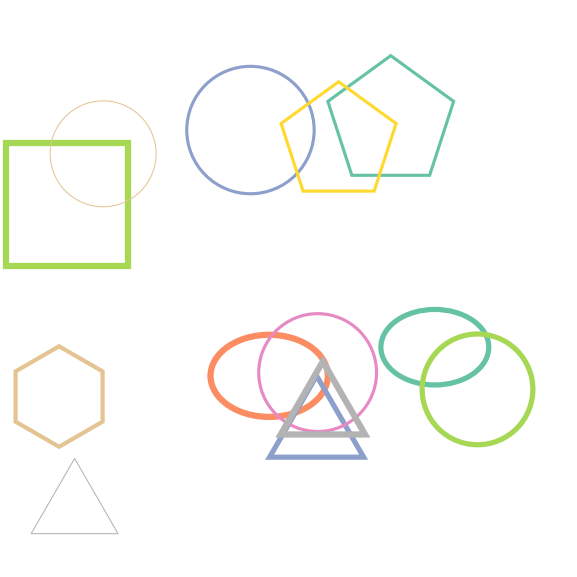[{"shape": "pentagon", "thickness": 1.5, "radius": 0.57, "center": [0.677, 0.788]}, {"shape": "oval", "thickness": 2.5, "radius": 0.47, "center": [0.753, 0.398]}, {"shape": "oval", "thickness": 3, "radius": 0.51, "center": [0.466, 0.348]}, {"shape": "circle", "thickness": 1.5, "radius": 0.55, "center": [0.434, 0.774]}, {"shape": "triangle", "thickness": 2.5, "radius": 0.47, "center": [0.548, 0.254]}, {"shape": "circle", "thickness": 1.5, "radius": 0.51, "center": [0.55, 0.354]}, {"shape": "square", "thickness": 3, "radius": 0.53, "center": [0.116, 0.645]}, {"shape": "circle", "thickness": 2.5, "radius": 0.48, "center": [0.827, 0.325]}, {"shape": "pentagon", "thickness": 1.5, "radius": 0.52, "center": [0.586, 0.753]}, {"shape": "hexagon", "thickness": 2, "radius": 0.43, "center": [0.102, 0.313]}, {"shape": "circle", "thickness": 0.5, "radius": 0.46, "center": [0.179, 0.733]}, {"shape": "triangle", "thickness": 3, "radius": 0.42, "center": [0.559, 0.289]}, {"shape": "triangle", "thickness": 0.5, "radius": 0.43, "center": [0.129, 0.118]}]